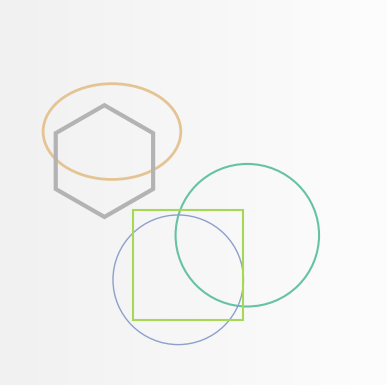[{"shape": "circle", "thickness": 1.5, "radius": 0.93, "center": [0.638, 0.389]}, {"shape": "circle", "thickness": 1, "radius": 0.84, "center": [0.46, 0.273]}, {"shape": "square", "thickness": 1.5, "radius": 0.71, "center": [0.485, 0.313]}, {"shape": "oval", "thickness": 2, "radius": 0.89, "center": [0.289, 0.658]}, {"shape": "hexagon", "thickness": 3, "radius": 0.73, "center": [0.269, 0.582]}]